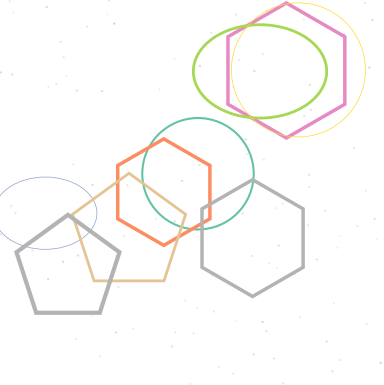[{"shape": "circle", "thickness": 1.5, "radius": 0.72, "center": [0.514, 0.549]}, {"shape": "hexagon", "thickness": 2.5, "radius": 0.69, "center": [0.425, 0.501]}, {"shape": "oval", "thickness": 0.5, "radius": 0.67, "center": [0.118, 0.446]}, {"shape": "hexagon", "thickness": 2.5, "radius": 0.88, "center": [0.744, 0.817]}, {"shape": "oval", "thickness": 2, "radius": 0.87, "center": [0.675, 0.815]}, {"shape": "circle", "thickness": 0.5, "radius": 0.87, "center": [0.775, 0.818]}, {"shape": "pentagon", "thickness": 2, "radius": 0.77, "center": [0.335, 0.395]}, {"shape": "hexagon", "thickness": 2.5, "radius": 0.76, "center": [0.656, 0.382]}, {"shape": "pentagon", "thickness": 3, "radius": 0.7, "center": [0.177, 0.301]}]